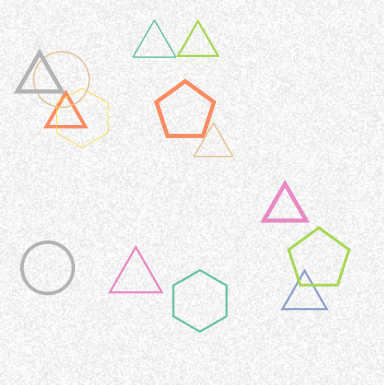[{"shape": "hexagon", "thickness": 1.5, "radius": 0.4, "center": [0.519, 0.218]}, {"shape": "triangle", "thickness": 1, "radius": 0.32, "center": [0.401, 0.884]}, {"shape": "triangle", "thickness": 2.5, "radius": 0.29, "center": [0.171, 0.7]}, {"shape": "pentagon", "thickness": 3, "radius": 0.39, "center": [0.481, 0.71]}, {"shape": "triangle", "thickness": 1.5, "radius": 0.33, "center": [0.791, 0.23]}, {"shape": "triangle", "thickness": 3, "radius": 0.32, "center": [0.74, 0.459]}, {"shape": "triangle", "thickness": 1.5, "radius": 0.39, "center": [0.353, 0.28]}, {"shape": "pentagon", "thickness": 2, "radius": 0.41, "center": [0.828, 0.326]}, {"shape": "triangle", "thickness": 1.5, "radius": 0.3, "center": [0.514, 0.885]}, {"shape": "hexagon", "thickness": 0.5, "radius": 0.39, "center": [0.214, 0.694]}, {"shape": "circle", "thickness": 1, "radius": 0.36, "center": [0.16, 0.794]}, {"shape": "triangle", "thickness": 1, "radius": 0.29, "center": [0.554, 0.623]}, {"shape": "triangle", "thickness": 3, "radius": 0.34, "center": [0.103, 0.796]}, {"shape": "circle", "thickness": 2.5, "radius": 0.33, "center": [0.124, 0.304]}]